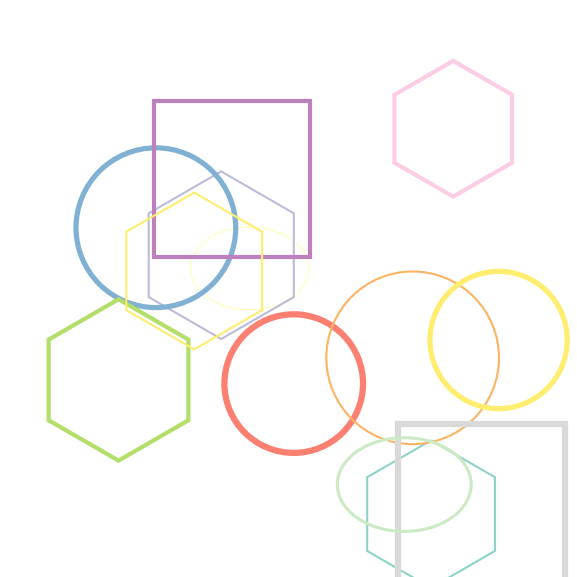[{"shape": "hexagon", "thickness": 1, "radius": 0.64, "center": [0.746, 0.109]}, {"shape": "oval", "thickness": 0.5, "radius": 0.51, "center": [0.432, 0.534]}, {"shape": "hexagon", "thickness": 1, "radius": 0.73, "center": [0.383, 0.557]}, {"shape": "circle", "thickness": 3, "radius": 0.6, "center": [0.509, 0.335]}, {"shape": "circle", "thickness": 2.5, "radius": 0.69, "center": [0.27, 0.605]}, {"shape": "circle", "thickness": 1, "radius": 0.75, "center": [0.715, 0.38]}, {"shape": "hexagon", "thickness": 2, "radius": 0.7, "center": [0.205, 0.341]}, {"shape": "hexagon", "thickness": 2, "radius": 0.59, "center": [0.785, 0.776]}, {"shape": "square", "thickness": 3, "radius": 0.72, "center": [0.834, 0.119]}, {"shape": "square", "thickness": 2, "radius": 0.68, "center": [0.401, 0.689]}, {"shape": "oval", "thickness": 1.5, "radius": 0.58, "center": [0.7, 0.16]}, {"shape": "circle", "thickness": 2.5, "radius": 0.59, "center": [0.863, 0.41]}, {"shape": "hexagon", "thickness": 1, "radius": 0.68, "center": [0.336, 0.53]}]